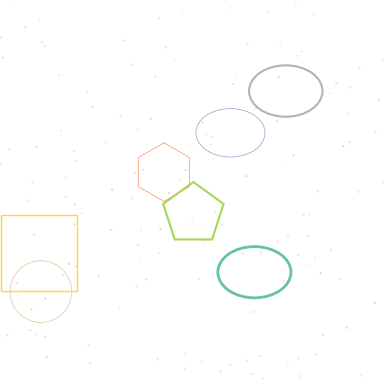[{"shape": "oval", "thickness": 2, "radius": 0.47, "center": [0.661, 0.293]}, {"shape": "hexagon", "thickness": 0.5, "radius": 0.38, "center": [0.426, 0.553]}, {"shape": "oval", "thickness": 0.5, "radius": 0.45, "center": [0.599, 0.655]}, {"shape": "pentagon", "thickness": 1.5, "radius": 0.41, "center": [0.502, 0.445]}, {"shape": "square", "thickness": 1, "radius": 0.5, "center": [0.1, 0.342]}, {"shape": "circle", "thickness": 0.5, "radius": 0.4, "center": [0.106, 0.243]}, {"shape": "oval", "thickness": 1.5, "radius": 0.48, "center": [0.742, 0.764]}]